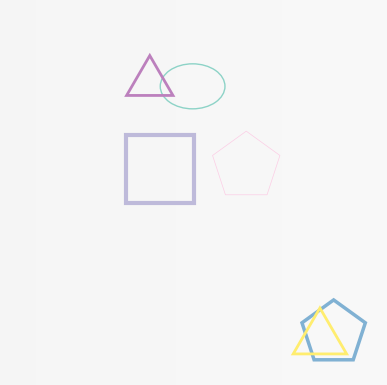[{"shape": "oval", "thickness": 1, "radius": 0.42, "center": [0.497, 0.776]}, {"shape": "square", "thickness": 3, "radius": 0.44, "center": [0.412, 0.562]}, {"shape": "pentagon", "thickness": 2.5, "radius": 0.43, "center": [0.861, 0.135]}, {"shape": "pentagon", "thickness": 0.5, "radius": 0.46, "center": [0.635, 0.568]}, {"shape": "triangle", "thickness": 2, "radius": 0.35, "center": [0.387, 0.787]}, {"shape": "triangle", "thickness": 2, "radius": 0.4, "center": [0.826, 0.121]}]